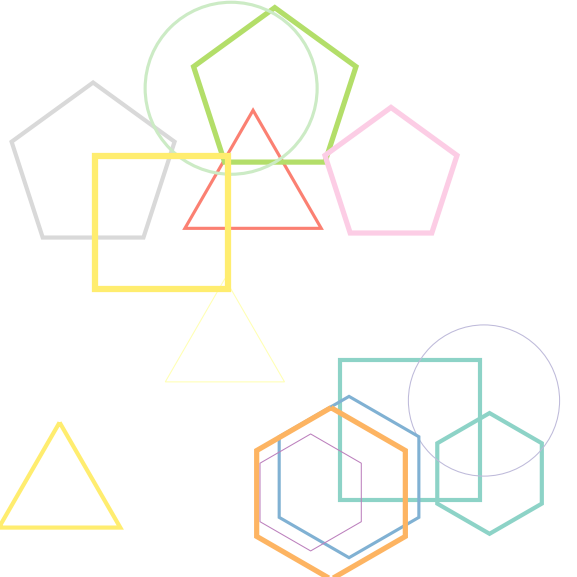[{"shape": "hexagon", "thickness": 2, "radius": 0.52, "center": [0.848, 0.179]}, {"shape": "square", "thickness": 2, "radius": 0.61, "center": [0.71, 0.255]}, {"shape": "triangle", "thickness": 0.5, "radius": 0.6, "center": [0.389, 0.397]}, {"shape": "circle", "thickness": 0.5, "radius": 0.65, "center": [0.838, 0.306]}, {"shape": "triangle", "thickness": 1.5, "radius": 0.68, "center": [0.438, 0.672]}, {"shape": "hexagon", "thickness": 1.5, "radius": 0.7, "center": [0.604, 0.173]}, {"shape": "hexagon", "thickness": 2.5, "radius": 0.74, "center": [0.573, 0.145]}, {"shape": "pentagon", "thickness": 2.5, "radius": 0.74, "center": [0.476, 0.838]}, {"shape": "pentagon", "thickness": 2.5, "radius": 0.6, "center": [0.677, 0.693]}, {"shape": "pentagon", "thickness": 2, "radius": 0.74, "center": [0.161, 0.708]}, {"shape": "hexagon", "thickness": 0.5, "radius": 0.51, "center": [0.538, 0.146]}, {"shape": "circle", "thickness": 1.5, "radius": 0.74, "center": [0.4, 0.846]}, {"shape": "triangle", "thickness": 2, "radius": 0.61, "center": [0.103, 0.146]}, {"shape": "square", "thickness": 3, "radius": 0.57, "center": [0.279, 0.614]}]